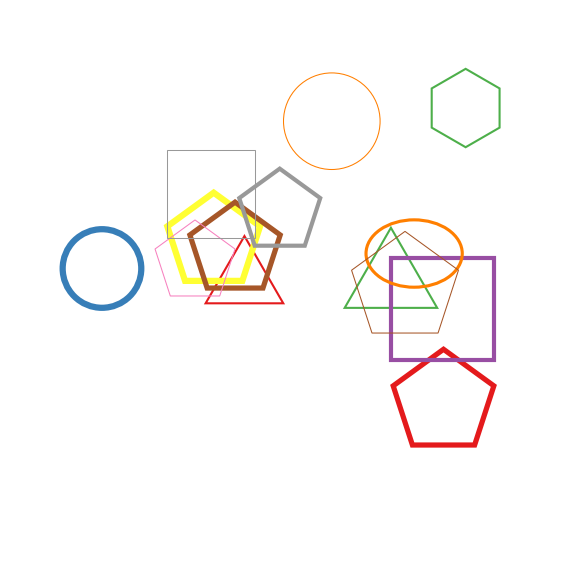[{"shape": "triangle", "thickness": 1, "radius": 0.39, "center": [0.423, 0.513]}, {"shape": "pentagon", "thickness": 2.5, "radius": 0.46, "center": [0.768, 0.303]}, {"shape": "circle", "thickness": 3, "radius": 0.34, "center": [0.177, 0.534]}, {"shape": "triangle", "thickness": 1, "radius": 0.46, "center": [0.677, 0.512]}, {"shape": "hexagon", "thickness": 1, "radius": 0.34, "center": [0.806, 0.812]}, {"shape": "square", "thickness": 2, "radius": 0.44, "center": [0.766, 0.464]}, {"shape": "circle", "thickness": 0.5, "radius": 0.42, "center": [0.575, 0.789]}, {"shape": "oval", "thickness": 1.5, "radius": 0.42, "center": [0.717, 0.56]}, {"shape": "pentagon", "thickness": 3, "radius": 0.42, "center": [0.37, 0.581]}, {"shape": "pentagon", "thickness": 2.5, "radius": 0.41, "center": [0.407, 0.567]}, {"shape": "pentagon", "thickness": 0.5, "radius": 0.49, "center": [0.701, 0.501]}, {"shape": "pentagon", "thickness": 0.5, "radius": 0.36, "center": [0.338, 0.545]}, {"shape": "square", "thickness": 0.5, "radius": 0.38, "center": [0.365, 0.663]}, {"shape": "pentagon", "thickness": 2, "radius": 0.37, "center": [0.484, 0.633]}]